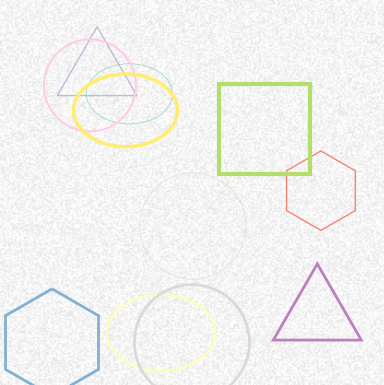[{"shape": "oval", "thickness": 0.5, "radius": 0.56, "center": [0.336, 0.756]}, {"shape": "oval", "thickness": 1.5, "radius": 0.7, "center": [0.419, 0.136]}, {"shape": "triangle", "thickness": 1, "radius": 0.6, "center": [0.252, 0.811]}, {"shape": "hexagon", "thickness": 1, "radius": 0.52, "center": [0.834, 0.505]}, {"shape": "hexagon", "thickness": 2, "radius": 0.7, "center": [0.135, 0.11]}, {"shape": "square", "thickness": 3, "radius": 0.59, "center": [0.687, 0.665]}, {"shape": "circle", "thickness": 1.5, "radius": 0.6, "center": [0.234, 0.778]}, {"shape": "circle", "thickness": 2, "radius": 0.75, "center": [0.499, 0.111]}, {"shape": "triangle", "thickness": 2, "radius": 0.66, "center": [0.824, 0.183]}, {"shape": "circle", "thickness": 0.5, "radius": 0.69, "center": [0.501, 0.413]}, {"shape": "oval", "thickness": 2.5, "radius": 0.67, "center": [0.326, 0.713]}]